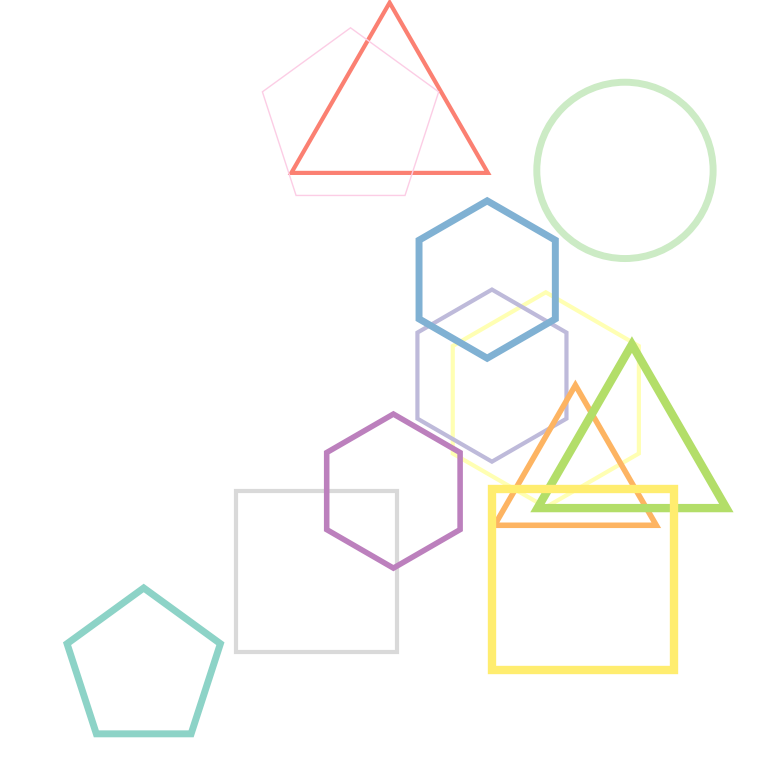[{"shape": "pentagon", "thickness": 2.5, "radius": 0.52, "center": [0.187, 0.132]}, {"shape": "hexagon", "thickness": 1.5, "radius": 0.7, "center": [0.709, 0.481]}, {"shape": "hexagon", "thickness": 1.5, "radius": 0.56, "center": [0.639, 0.512]}, {"shape": "triangle", "thickness": 1.5, "radius": 0.74, "center": [0.506, 0.849]}, {"shape": "hexagon", "thickness": 2.5, "radius": 0.51, "center": [0.633, 0.637]}, {"shape": "triangle", "thickness": 2, "radius": 0.61, "center": [0.747, 0.378]}, {"shape": "triangle", "thickness": 3, "radius": 0.71, "center": [0.821, 0.411]}, {"shape": "pentagon", "thickness": 0.5, "radius": 0.6, "center": [0.455, 0.844]}, {"shape": "square", "thickness": 1.5, "radius": 0.52, "center": [0.411, 0.258]}, {"shape": "hexagon", "thickness": 2, "radius": 0.5, "center": [0.511, 0.362]}, {"shape": "circle", "thickness": 2.5, "radius": 0.57, "center": [0.812, 0.779]}, {"shape": "square", "thickness": 3, "radius": 0.59, "center": [0.758, 0.248]}]